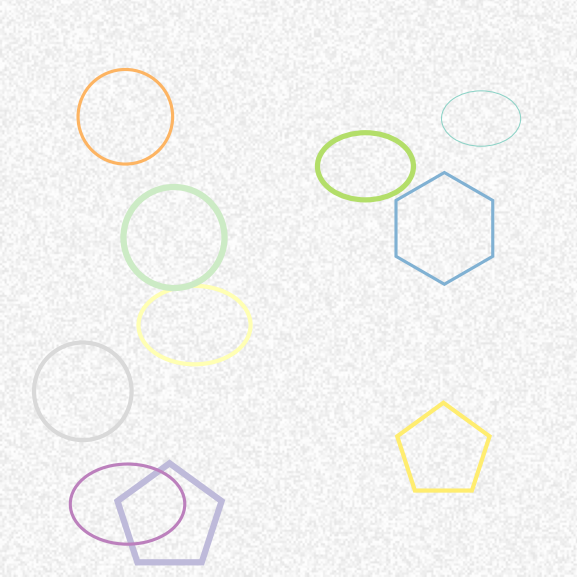[{"shape": "oval", "thickness": 0.5, "radius": 0.34, "center": [0.833, 0.794]}, {"shape": "oval", "thickness": 2, "radius": 0.49, "center": [0.337, 0.436]}, {"shape": "pentagon", "thickness": 3, "radius": 0.47, "center": [0.294, 0.102]}, {"shape": "hexagon", "thickness": 1.5, "radius": 0.48, "center": [0.769, 0.604]}, {"shape": "circle", "thickness": 1.5, "radius": 0.41, "center": [0.217, 0.797]}, {"shape": "oval", "thickness": 2.5, "radius": 0.42, "center": [0.633, 0.711]}, {"shape": "circle", "thickness": 2, "radius": 0.42, "center": [0.143, 0.322]}, {"shape": "oval", "thickness": 1.5, "radius": 0.5, "center": [0.221, 0.126]}, {"shape": "circle", "thickness": 3, "radius": 0.44, "center": [0.301, 0.588]}, {"shape": "pentagon", "thickness": 2, "radius": 0.42, "center": [0.768, 0.218]}]